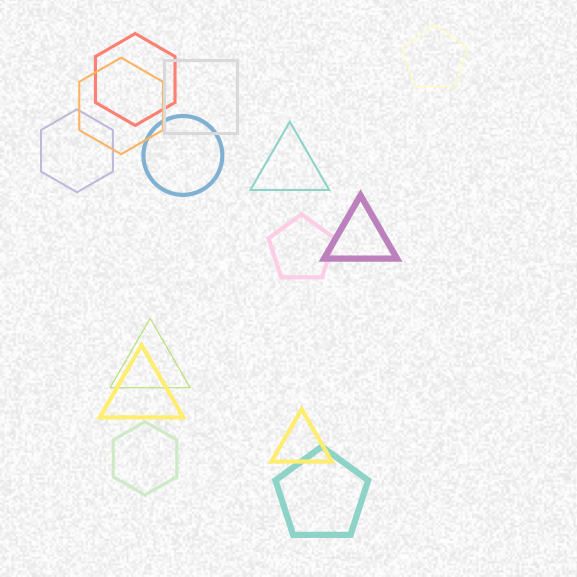[{"shape": "triangle", "thickness": 1, "radius": 0.39, "center": [0.502, 0.71]}, {"shape": "pentagon", "thickness": 3, "radius": 0.42, "center": [0.557, 0.141]}, {"shape": "pentagon", "thickness": 0.5, "radius": 0.3, "center": [0.753, 0.897]}, {"shape": "hexagon", "thickness": 1, "radius": 0.36, "center": [0.133, 0.738]}, {"shape": "hexagon", "thickness": 1.5, "radius": 0.4, "center": [0.234, 0.862]}, {"shape": "circle", "thickness": 2, "radius": 0.34, "center": [0.317, 0.73]}, {"shape": "hexagon", "thickness": 1, "radius": 0.42, "center": [0.21, 0.816]}, {"shape": "triangle", "thickness": 0.5, "radius": 0.4, "center": [0.26, 0.368]}, {"shape": "pentagon", "thickness": 2, "radius": 0.3, "center": [0.522, 0.568]}, {"shape": "square", "thickness": 1.5, "radius": 0.32, "center": [0.347, 0.832]}, {"shape": "triangle", "thickness": 3, "radius": 0.37, "center": [0.624, 0.588]}, {"shape": "hexagon", "thickness": 1.5, "radius": 0.32, "center": [0.251, 0.206]}, {"shape": "triangle", "thickness": 2, "radius": 0.42, "center": [0.245, 0.318]}, {"shape": "triangle", "thickness": 2, "radius": 0.3, "center": [0.522, 0.23]}]